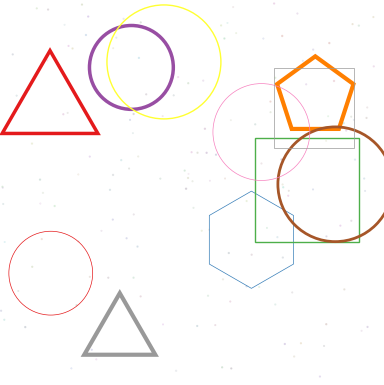[{"shape": "circle", "thickness": 0.5, "radius": 0.54, "center": [0.132, 0.29]}, {"shape": "triangle", "thickness": 2.5, "radius": 0.72, "center": [0.13, 0.725]}, {"shape": "hexagon", "thickness": 0.5, "radius": 0.63, "center": [0.653, 0.377]}, {"shape": "square", "thickness": 1, "radius": 0.68, "center": [0.798, 0.506]}, {"shape": "circle", "thickness": 2.5, "radius": 0.54, "center": [0.341, 0.825]}, {"shape": "pentagon", "thickness": 3, "radius": 0.52, "center": [0.819, 0.749]}, {"shape": "circle", "thickness": 1, "radius": 0.74, "center": [0.426, 0.839]}, {"shape": "circle", "thickness": 2, "radius": 0.75, "center": [0.871, 0.521]}, {"shape": "circle", "thickness": 0.5, "radius": 0.63, "center": [0.679, 0.657]}, {"shape": "square", "thickness": 0.5, "radius": 0.52, "center": [0.816, 0.719]}, {"shape": "triangle", "thickness": 3, "radius": 0.53, "center": [0.311, 0.132]}]